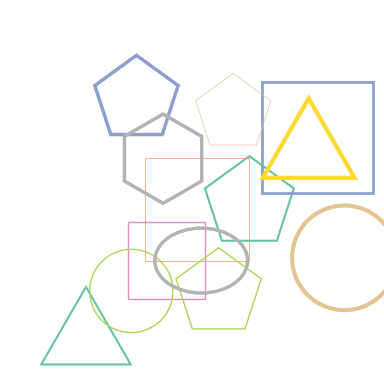[{"shape": "triangle", "thickness": 1.5, "radius": 0.67, "center": [0.223, 0.121]}, {"shape": "pentagon", "thickness": 1.5, "radius": 0.61, "center": [0.648, 0.473]}, {"shape": "square", "thickness": 0.5, "radius": 0.67, "center": [0.512, 0.456]}, {"shape": "square", "thickness": 2, "radius": 0.72, "center": [0.825, 0.643]}, {"shape": "pentagon", "thickness": 2.5, "radius": 0.57, "center": [0.354, 0.743]}, {"shape": "square", "thickness": 1, "radius": 0.5, "center": [0.433, 0.323]}, {"shape": "circle", "thickness": 1, "radius": 0.54, "center": [0.341, 0.244]}, {"shape": "pentagon", "thickness": 1, "radius": 0.58, "center": [0.568, 0.24]}, {"shape": "triangle", "thickness": 3, "radius": 0.69, "center": [0.802, 0.607]}, {"shape": "circle", "thickness": 3, "radius": 0.68, "center": [0.895, 0.33]}, {"shape": "pentagon", "thickness": 0.5, "radius": 0.51, "center": [0.606, 0.707]}, {"shape": "oval", "thickness": 2.5, "radius": 0.6, "center": [0.523, 0.323]}, {"shape": "hexagon", "thickness": 2.5, "radius": 0.58, "center": [0.424, 0.588]}]